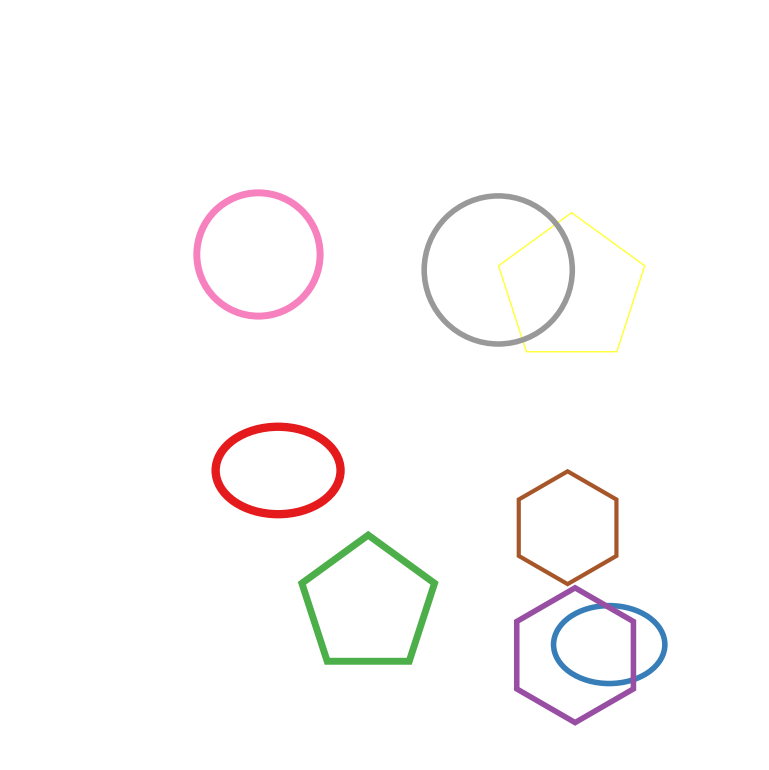[{"shape": "oval", "thickness": 3, "radius": 0.41, "center": [0.361, 0.389]}, {"shape": "oval", "thickness": 2, "radius": 0.36, "center": [0.791, 0.163]}, {"shape": "pentagon", "thickness": 2.5, "radius": 0.45, "center": [0.478, 0.214]}, {"shape": "hexagon", "thickness": 2, "radius": 0.44, "center": [0.747, 0.149]}, {"shape": "pentagon", "thickness": 0.5, "radius": 0.5, "center": [0.742, 0.624]}, {"shape": "hexagon", "thickness": 1.5, "radius": 0.37, "center": [0.737, 0.315]}, {"shape": "circle", "thickness": 2.5, "radius": 0.4, "center": [0.336, 0.67]}, {"shape": "circle", "thickness": 2, "radius": 0.48, "center": [0.647, 0.649]}]